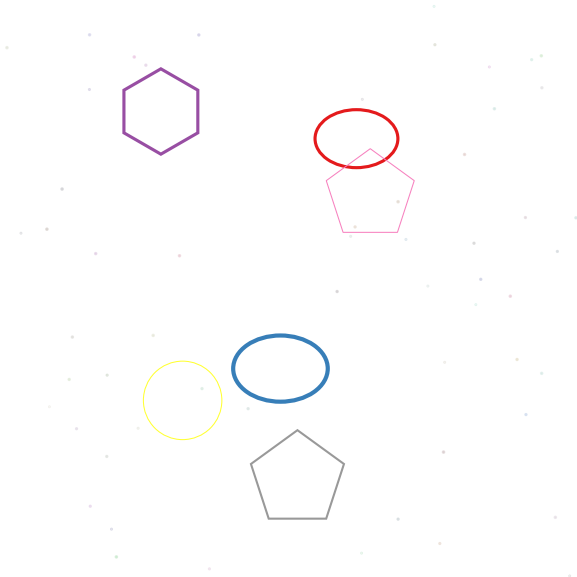[{"shape": "oval", "thickness": 1.5, "radius": 0.36, "center": [0.617, 0.759]}, {"shape": "oval", "thickness": 2, "radius": 0.41, "center": [0.486, 0.361]}, {"shape": "hexagon", "thickness": 1.5, "radius": 0.37, "center": [0.279, 0.806]}, {"shape": "circle", "thickness": 0.5, "radius": 0.34, "center": [0.316, 0.306]}, {"shape": "pentagon", "thickness": 0.5, "radius": 0.4, "center": [0.641, 0.662]}, {"shape": "pentagon", "thickness": 1, "radius": 0.42, "center": [0.515, 0.17]}]